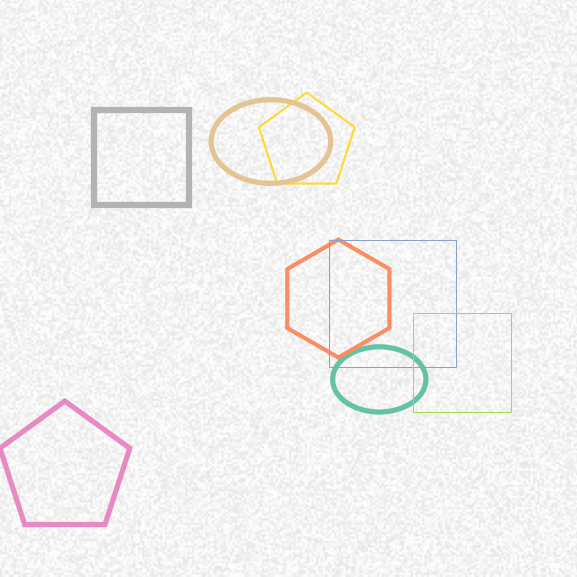[{"shape": "oval", "thickness": 2.5, "radius": 0.4, "center": [0.657, 0.342]}, {"shape": "hexagon", "thickness": 2, "radius": 0.51, "center": [0.586, 0.482]}, {"shape": "square", "thickness": 0.5, "radius": 0.55, "center": [0.68, 0.474]}, {"shape": "pentagon", "thickness": 2.5, "radius": 0.59, "center": [0.112, 0.186]}, {"shape": "square", "thickness": 0.5, "radius": 0.43, "center": [0.8, 0.371]}, {"shape": "pentagon", "thickness": 1, "radius": 0.44, "center": [0.531, 0.752]}, {"shape": "oval", "thickness": 2.5, "radius": 0.52, "center": [0.469, 0.754]}, {"shape": "square", "thickness": 3, "radius": 0.41, "center": [0.245, 0.727]}]